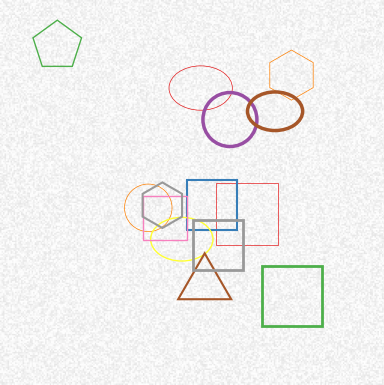[{"shape": "oval", "thickness": 0.5, "radius": 0.41, "center": [0.521, 0.771]}, {"shape": "square", "thickness": 0.5, "radius": 0.41, "center": [0.642, 0.445]}, {"shape": "square", "thickness": 1.5, "radius": 0.32, "center": [0.55, 0.467]}, {"shape": "square", "thickness": 2, "radius": 0.39, "center": [0.759, 0.231]}, {"shape": "pentagon", "thickness": 1, "radius": 0.33, "center": [0.149, 0.881]}, {"shape": "circle", "thickness": 2.5, "radius": 0.35, "center": [0.597, 0.69]}, {"shape": "hexagon", "thickness": 0.5, "radius": 0.33, "center": [0.757, 0.805]}, {"shape": "circle", "thickness": 0.5, "radius": 0.31, "center": [0.385, 0.46]}, {"shape": "oval", "thickness": 1, "radius": 0.4, "center": [0.472, 0.379]}, {"shape": "oval", "thickness": 2.5, "radius": 0.36, "center": [0.714, 0.711]}, {"shape": "triangle", "thickness": 1.5, "radius": 0.4, "center": [0.532, 0.263]}, {"shape": "square", "thickness": 1, "radius": 0.29, "center": [0.427, 0.434]}, {"shape": "hexagon", "thickness": 1.5, "radius": 0.3, "center": [0.422, 0.467]}, {"shape": "square", "thickness": 2, "radius": 0.32, "center": [0.567, 0.363]}]